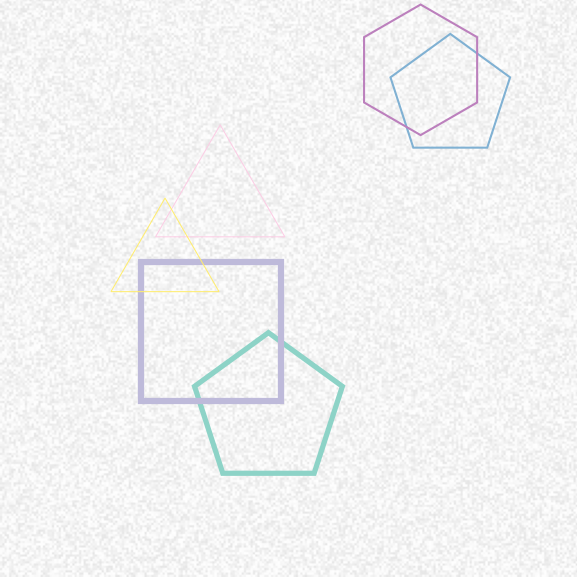[{"shape": "pentagon", "thickness": 2.5, "radius": 0.67, "center": [0.465, 0.289]}, {"shape": "square", "thickness": 3, "radius": 0.61, "center": [0.365, 0.425]}, {"shape": "pentagon", "thickness": 1, "radius": 0.54, "center": [0.78, 0.832]}, {"shape": "triangle", "thickness": 0.5, "radius": 0.65, "center": [0.381, 0.654]}, {"shape": "hexagon", "thickness": 1, "radius": 0.57, "center": [0.728, 0.878]}, {"shape": "triangle", "thickness": 0.5, "radius": 0.54, "center": [0.286, 0.548]}]